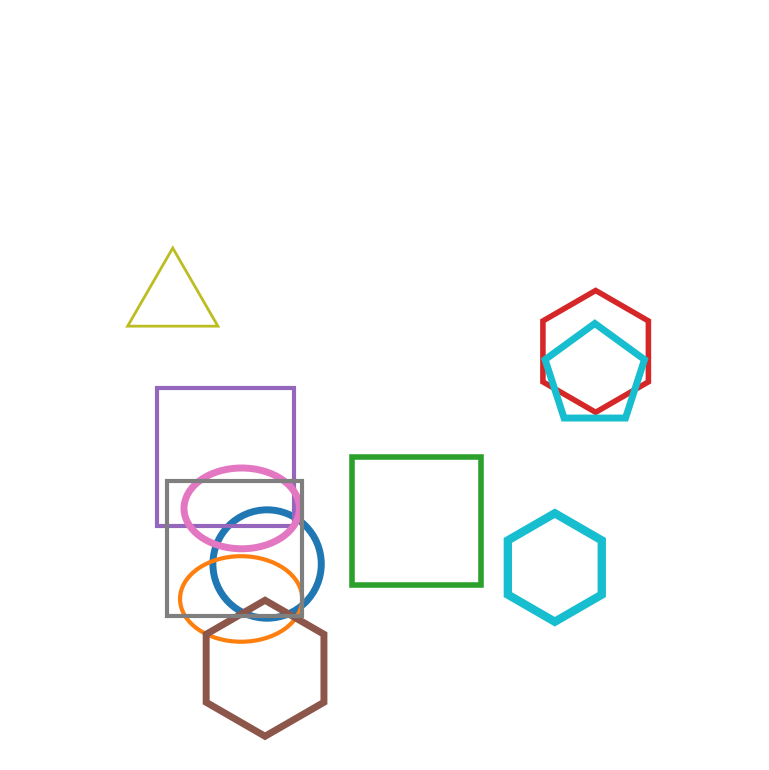[{"shape": "circle", "thickness": 2.5, "radius": 0.35, "center": [0.347, 0.268]}, {"shape": "oval", "thickness": 1.5, "radius": 0.4, "center": [0.313, 0.222]}, {"shape": "square", "thickness": 2, "radius": 0.42, "center": [0.541, 0.324]}, {"shape": "hexagon", "thickness": 2, "radius": 0.4, "center": [0.774, 0.544]}, {"shape": "square", "thickness": 1.5, "radius": 0.45, "center": [0.293, 0.406]}, {"shape": "hexagon", "thickness": 2.5, "radius": 0.44, "center": [0.344, 0.132]}, {"shape": "oval", "thickness": 2.5, "radius": 0.37, "center": [0.314, 0.34]}, {"shape": "square", "thickness": 1.5, "radius": 0.44, "center": [0.305, 0.288]}, {"shape": "triangle", "thickness": 1, "radius": 0.34, "center": [0.224, 0.61]}, {"shape": "pentagon", "thickness": 2.5, "radius": 0.34, "center": [0.772, 0.512]}, {"shape": "hexagon", "thickness": 3, "radius": 0.35, "center": [0.721, 0.263]}]